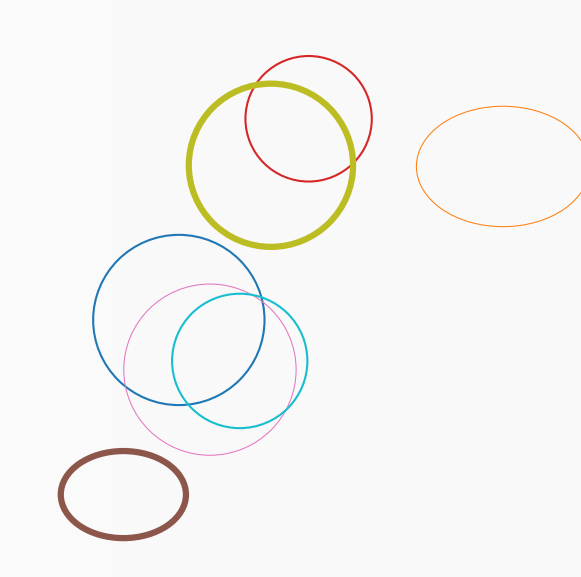[{"shape": "circle", "thickness": 1, "radius": 0.74, "center": [0.308, 0.445]}, {"shape": "oval", "thickness": 0.5, "radius": 0.74, "center": [0.865, 0.711]}, {"shape": "circle", "thickness": 1, "radius": 0.54, "center": [0.531, 0.793]}, {"shape": "oval", "thickness": 3, "radius": 0.54, "center": [0.212, 0.143]}, {"shape": "circle", "thickness": 0.5, "radius": 0.74, "center": [0.361, 0.359]}, {"shape": "circle", "thickness": 3, "radius": 0.71, "center": [0.466, 0.713]}, {"shape": "circle", "thickness": 1, "radius": 0.58, "center": [0.412, 0.374]}]